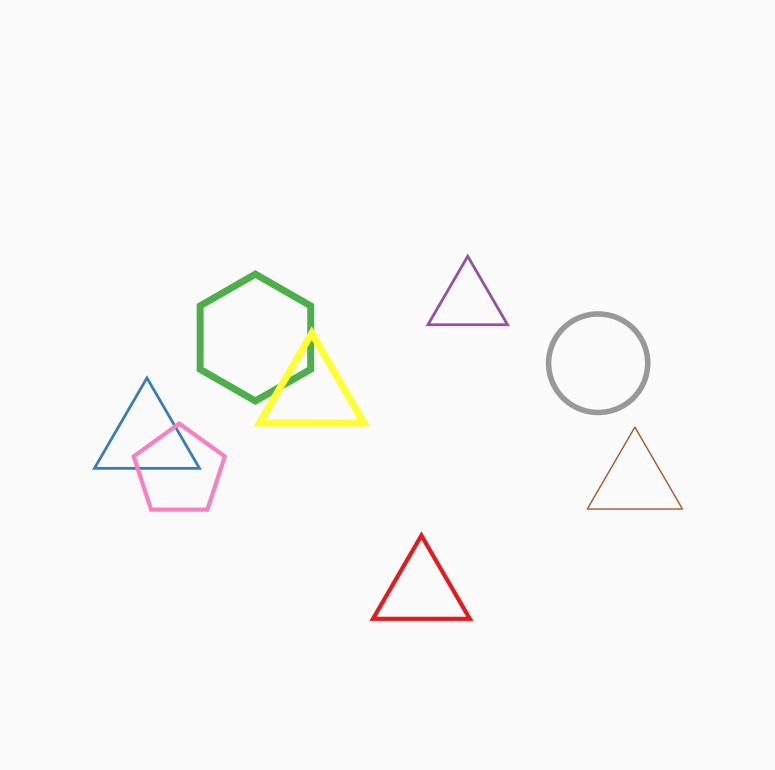[{"shape": "triangle", "thickness": 1.5, "radius": 0.36, "center": [0.544, 0.232]}, {"shape": "triangle", "thickness": 1, "radius": 0.39, "center": [0.19, 0.431]}, {"shape": "hexagon", "thickness": 2.5, "radius": 0.41, "center": [0.33, 0.562]}, {"shape": "triangle", "thickness": 1, "radius": 0.3, "center": [0.604, 0.608]}, {"shape": "triangle", "thickness": 2.5, "radius": 0.39, "center": [0.402, 0.49]}, {"shape": "triangle", "thickness": 0.5, "radius": 0.35, "center": [0.819, 0.374]}, {"shape": "pentagon", "thickness": 1.5, "radius": 0.31, "center": [0.231, 0.388]}, {"shape": "circle", "thickness": 2, "radius": 0.32, "center": [0.772, 0.528]}]